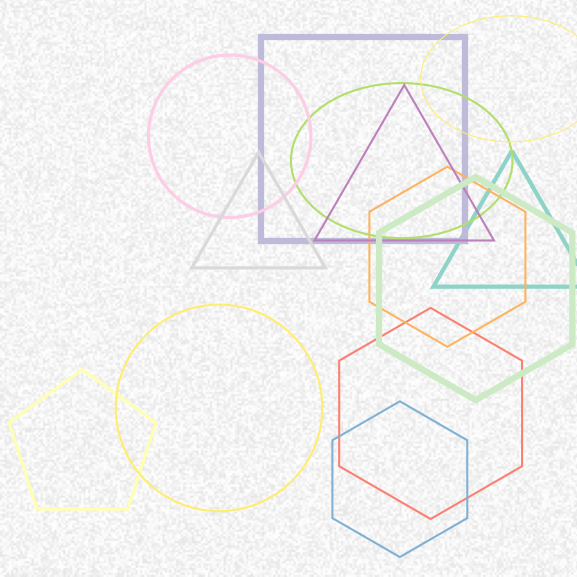[{"shape": "triangle", "thickness": 2, "radius": 0.78, "center": [0.886, 0.581]}, {"shape": "pentagon", "thickness": 1.5, "radius": 0.67, "center": [0.143, 0.226]}, {"shape": "square", "thickness": 3, "radius": 0.88, "center": [0.629, 0.759]}, {"shape": "hexagon", "thickness": 1, "radius": 0.91, "center": [0.746, 0.283]}, {"shape": "hexagon", "thickness": 1, "radius": 0.67, "center": [0.692, 0.169]}, {"shape": "hexagon", "thickness": 1, "radius": 0.78, "center": [0.775, 0.555]}, {"shape": "oval", "thickness": 1, "radius": 0.96, "center": [0.696, 0.721]}, {"shape": "circle", "thickness": 1.5, "radius": 0.7, "center": [0.398, 0.763]}, {"shape": "triangle", "thickness": 1.5, "radius": 0.67, "center": [0.448, 0.602]}, {"shape": "triangle", "thickness": 1, "radius": 0.9, "center": [0.7, 0.672]}, {"shape": "hexagon", "thickness": 3, "radius": 0.97, "center": [0.824, 0.5]}, {"shape": "oval", "thickness": 0.5, "radius": 0.78, "center": [0.884, 0.863]}, {"shape": "circle", "thickness": 1, "radius": 0.89, "center": [0.379, 0.293]}]